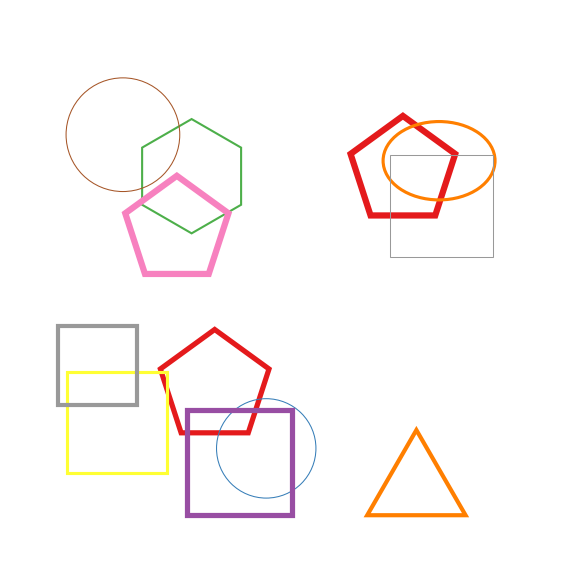[{"shape": "pentagon", "thickness": 3, "radius": 0.48, "center": [0.698, 0.703]}, {"shape": "pentagon", "thickness": 2.5, "radius": 0.49, "center": [0.372, 0.33]}, {"shape": "circle", "thickness": 0.5, "radius": 0.43, "center": [0.461, 0.223]}, {"shape": "hexagon", "thickness": 1, "radius": 0.49, "center": [0.332, 0.694]}, {"shape": "square", "thickness": 2.5, "radius": 0.45, "center": [0.415, 0.198]}, {"shape": "oval", "thickness": 1.5, "radius": 0.48, "center": [0.76, 0.721]}, {"shape": "triangle", "thickness": 2, "radius": 0.49, "center": [0.721, 0.156]}, {"shape": "square", "thickness": 1.5, "radius": 0.44, "center": [0.203, 0.268]}, {"shape": "circle", "thickness": 0.5, "radius": 0.49, "center": [0.213, 0.766]}, {"shape": "pentagon", "thickness": 3, "radius": 0.47, "center": [0.306, 0.601]}, {"shape": "square", "thickness": 2, "radius": 0.34, "center": [0.169, 0.366]}, {"shape": "square", "thickness": 0.5, "radius": 0.44, "center": [0.764, 0.643]}]